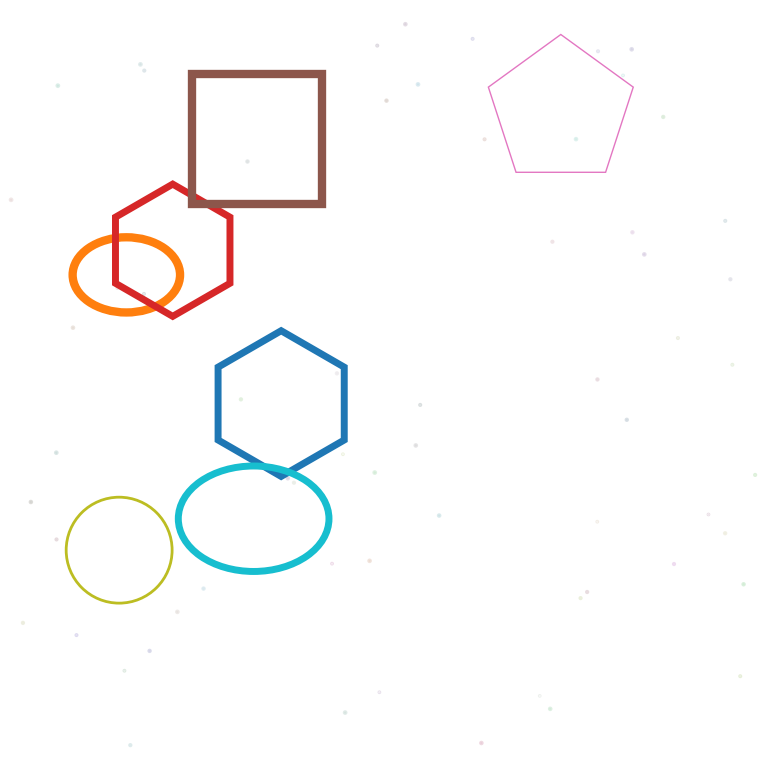[{"shape": "hexagon", "thickness": 2.5, "radius": 0.47, "center": [0.365, 0.476]}, {"shape": "oval", "thickness": 3, "radius": 0.35, "center": [0.164, 0.643]}, {"shape": "hexagon", "thickness": 2.5, "radius": 0.43, "center": [0.224, 0.675]}, {"shape": "square", "thickness": 3, "radius": 0.42, "center": [0.334, 0.819]}, {"shape": "pentagon", "thickness": 0.5, "radius": 0.49, "center": [0.728, 0.856]}, {"shape": "circle", "thickness": 1, "radius": 0.34, "center": [0.155, 0.286]}, {"shape": "oval", "thickness": 2.5, "radius": 0.49, "center": [0.329, 0.326]}]